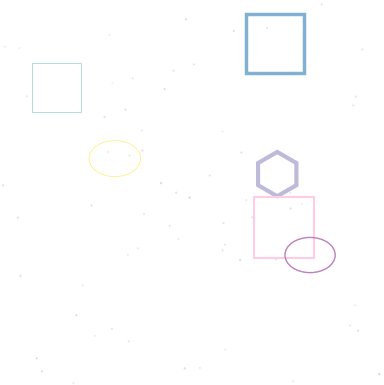[{"shape": "square", "thickness": 0.5, "radius": 0.32, "center": [0.148, 0.773]}, {"shape": "hexagon", "thickness": 3, "radius": 0.29, "center": [0.72, 0.548]}, {"shape": "square", "thickness": 2.5, "radius": 0.38, "center": [0.714, 0.886]}, {"shape": "square", "thickness": 1.5, "radius": 0.39, "center": [0.738, 0.409]}, {"shape": "oval", "thickness": 1, "radius": 0.33, "center": [0.805, 0.338]}, {"shape": "oval", "thickness": 0.5, "radius": 0.33, "center": [0.298, 0.588]}]